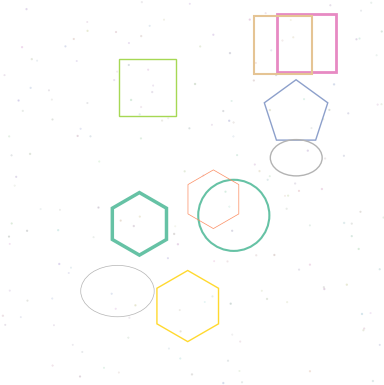[{"shape": "hexagon", "thickness": 2.5, "radius": 0.41, "center": [0.362, 0.419]}, {"shape": "circle", "thickness": 1.5, "radius": 0.46, "center": [0.607, 0.441]}, {"shape": "hexagon", "thickness": 0.5, "radius": 0.38, "center": [0.554, 0.483]}, {"shape": "pentagon", "thickness": 1, "radius": 0.43, "center": [0.769, 0.706]}, {"shape": "square", "thickness": 2, "radius": 0.38, "center": [0.796, 0.889]}, {"shape": "square", "thickness": 1, "radius": 0.37, "center": [0.384, 0.772]}, {"shape": "hexagon", "thickness": 1, "radius": 0.46, "center": [0.488, 0.205]}, {"shape": "square", "thickness": 1.5, "radius": 0.38, "center": [0.735, 0.883]}, {"shape": "oval", "thickness": 1, "radius": 0.34, "center": [0.769, 0.59]}, {"shape": "oval", "thickness": 0.5, "radius": 0.48, "center": [0.305, 0.244]}]